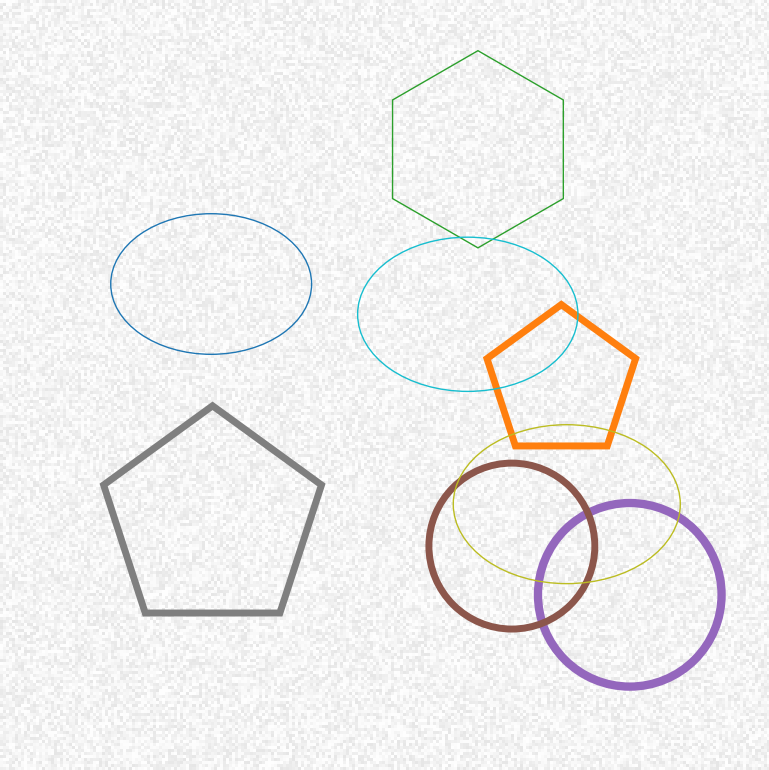[{"shape": "oval", "thickness": 0.5, "radius": 0.65, "center": [0.274, 0.631]}, {"shape": "pentagon", "thickness": 2.5, "radius": 0.51, "center": [0.729, 0.503]}, {"shape": "hexagon", "thickness": 0.5, "radius": 0.64, "center": [0.621, 0.806]}, {"shape": "circle", "thickness": 3, "radius": 0.6, "center": [0.818, 0.228]}, {"shape": "circle", "thickness": 2.5, "radius": 0.54, "center": [0.665, 0.291]}, {"shape": "pentagon", "thickness": 2.5, "radius": 0.74, "center": [0.276, 0.324]}, {"shape": "oval", "thickness": 0.5, "radius": 0.74, "center": [0.736, 0.345]}, {"shape": "oval", "thickness": 0.5, "radius": 0.72, "center": [0.607, 0.592]}]